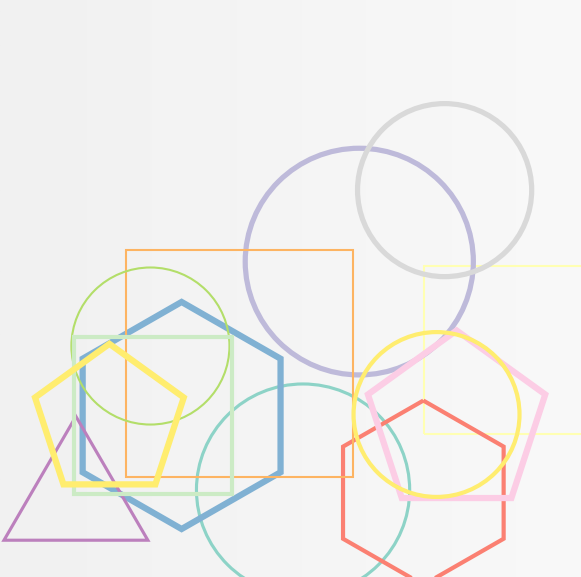[{"shape": "circle", "thickness": 1.5, "radius": 0.92, "center": [0.521, 0.151]}, {"shape": "square", "thickness": 1, "radius": 0.72, "center": [0.875, 0.393]}, {"shape": "circle", "thickness": 2.5, "radius": 0.98, "center": [0.618, 0.546]}, {"shape": "hexagon", "thickness": 2, "radius": 0.8, "center": [0.728, 0.146]}, {"shape": "hexagon", "thickness": 3, "radius": 0.98, "center": [0.312, 0.28]}, {"shape": "square", "thickness": 1, "radius": 0.98, "center": [0.412, 0.37]}, {"shape": "circle", "thickness": 1, "radius": 0.68, "center": [0.259, 0.4]}, {"shape": "pentagon", "thickness": 3, "radius": 0.8, "center": [0.786, 0.267]}, {"shape": "circle", "thickness": 2.5, "radius": 0.75, "center": [0.765, 0.67]}, {"shape": "triangle", "thickness": 1.5, "radius": 0.71, "center": [0.131, 0.135]}, {"shape": "square", "thickness": 2, "radius": 0.68, "center": [0.263, 0.279]}, {"shape": "pentagon", "thickness": 3, "radius": 0.67, "center": [0.188, 0.269]}, {"shape": "circle", "thickness": 2, "radius": 0.71, "center": [0.751, 0.281]}]